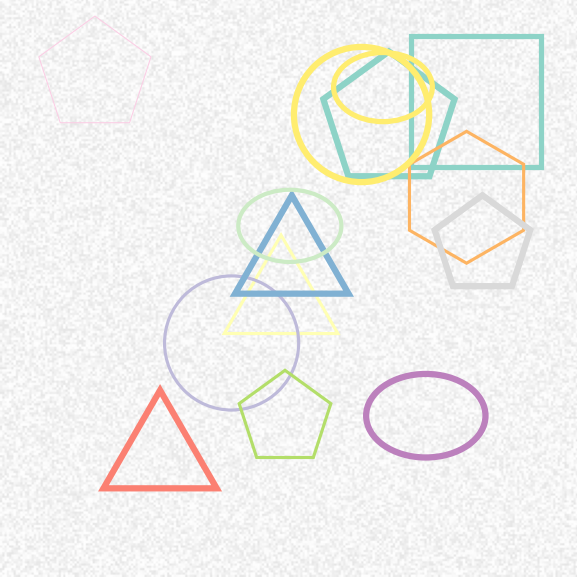[{"shape": "square", "thickness": 2.5, "radius": 0.57, "center": [0.824, 0.824]}, {"shape": "pentagon", "thickness": 3, "radius": 0.6, "center": [0.673, 0.791]}, {"shape": "triangle", "thickness": 1.5, "radius": 0.57, "center": [0.487, 0.478]}, {"shape": "circle", "thickness": 1.5, "radius": 0.58, "center": [0.401, 0.405]}, {"shape": "triangle", "thickness": 3, "radius": 0.57, "center": [0.277, 0.21]}, {"shape": "triangle", "thickness": 3, "radius": 0.57, "center": [0.505, 0.547]}, {"shape": "hexagon", "thickness": 1.5, "radius": 0.57, "center": [0.808, 0.658]}, {"shape": "pentagon", "thickness": 1.5, "radius": 0.42, "center": [0.494, 0.274]}, {"shape": "pentagon", "thickness": 0.5, "radius": 0.51, "center": [0.164, 0.869]}, {"shape": "pentagon", "thickness": 3, "radius": 0.44, "center": [0.835, 0.574]}, {"shape": "oval", "thickness": 3, "radius": 0.52, "center": [0.737, 0.279]}, {"shape": "oval", "thickness": 2, "radius": 0.45, "center": [0.502, 0.608]}, {"shape": "oval", "thickness": 2.5, "radius": 0.43, "center": [0.663, 0.848]}, {"shape": "circle", "thickness": 3, "radius": 0.59, "center": [0.626, 0.801]}]